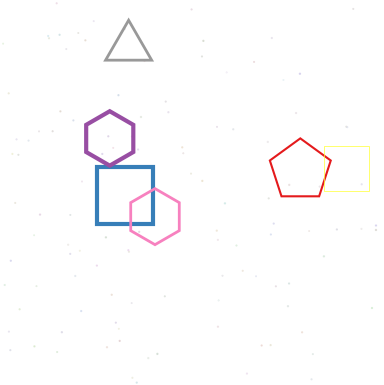[{"shape": "pentagon", "thickness": 1.5, "radius": 0.42, "center": [0.78, 0.557]}, {"shape": "square", "thickness": 3, "radius": 0.37, "center": [0.325, 0.492]}, {"shape": "hexagon", "thickness": 3, "radius": 0.35, "center": [0.285, 0.64]}, {"shape": "square", "thickness": 0.5, "radius": 0.29, "center": [0.899, 0.563]}, {"shape": "hexagon", "thickness": 2, "radius": 0.36, "center": [0.403, 0.437]}, {"shape": "triangle", "thickness": 2, "radius": 0.35, "center": [0.334, 0.878]}]